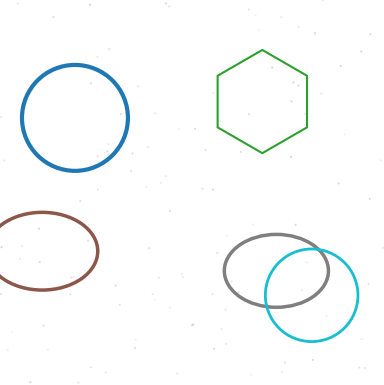[{"shape": "circle", "thickness": 3, "radius": 0.69, "center": [0.195, 0.694]}, {"shape": "hexagon", "thickness": 1.5, "radius": 0.67, "center": [0.681, 0.736]}, {"shape": "oval", "thickness": 2.5, "radius": 0.72, "center": [0.11, 0.348]}, {"shape": "oval", "thickness": 2.5, "radius": 0.68, "center": [0.718, 0.297]}, {"shape": "circle", "thickness": 2, "radius": 0.6, "center": [0.809, 0.233]}]